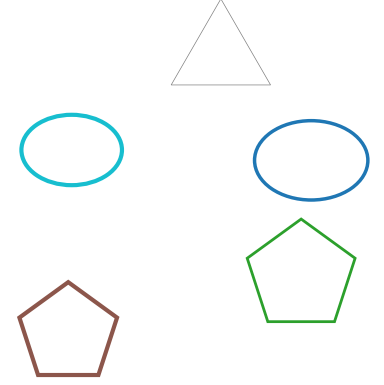[{"shape": "oval", "thickness": 2.5, "radius": 0.74, "center": [0.808, 0.584]}, {"shape": "pentagon", "thickness": 2, "radius": 0.74, "center": [0.782, 0.284]}, {"shape": "pentagon", "thickness": 3, "radius": 0.67, "center": [0.177, 0.134]}, {"shape": "triangle", "thickness": 0.5, "radius": 0.75, "center": [0.574, 0.854]}, {"shape": "oval", "thickness": 3, "radius": 0.65, "center": [0.186, 0.61]}]